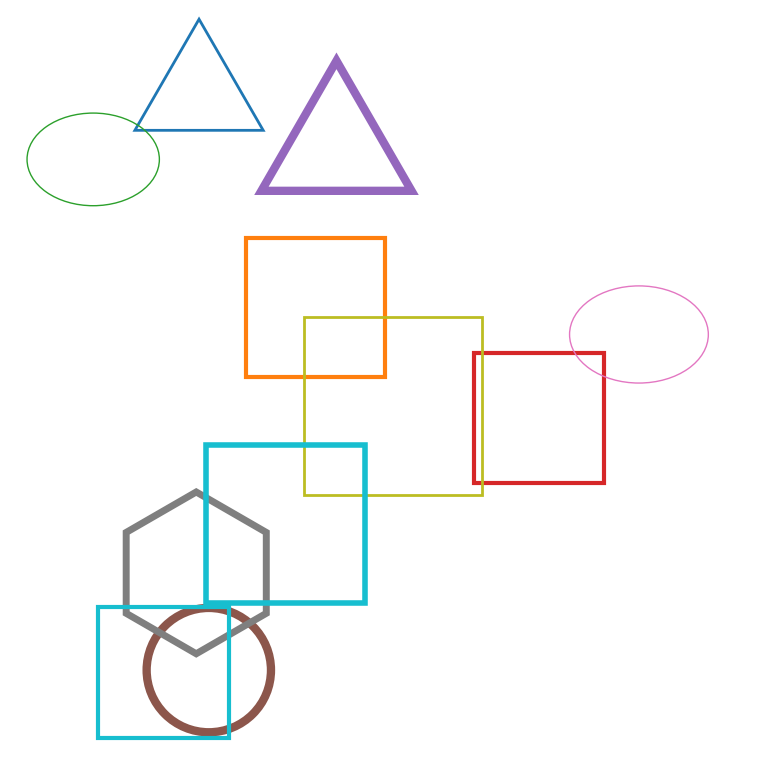[{"shape": "triangle", "thickness": 1, "radius": 0.48, "center": [0.258, 0.879]}, {"shape": "square", "thickness": 1.5, "radius": 0.45, "center": [0.41, 0.601]}, {"shape": "oval", "thickness": 0.5, "radius": 0.43, "center": [0.121, 0.793]}, {"shape": "square", "thickness": 1.5, "radius": 0.42, "center": [0.7, 0.457]}, {"shape": "triangle", "thickness": 3, "radius": 0.56, "center": [0.437, 0.808]}, {"shape": "circle", "thickness": 3, "radius": 0.4, "center": [0.271, 0.13]}, {"shape": "oval", "thickness": 0.5, "radius": 0.45, "center": [0.83, 0.566]}, {"shape": "hexagon", "thickness": 2.5, "radius": 0.53, "center": [0.255, 0.256]}, {"shape": "square", "thickness": 1, "radius": 0.58, "center": [0.51, 0.473]}, {"shape": "square", "thickness": 1.5, "radius": 0.42, "center": [0.213, 0.127]}, {"shape": "square", "thickness": 2, "radius": 0.52, "center": [0.371, 0.32]}]